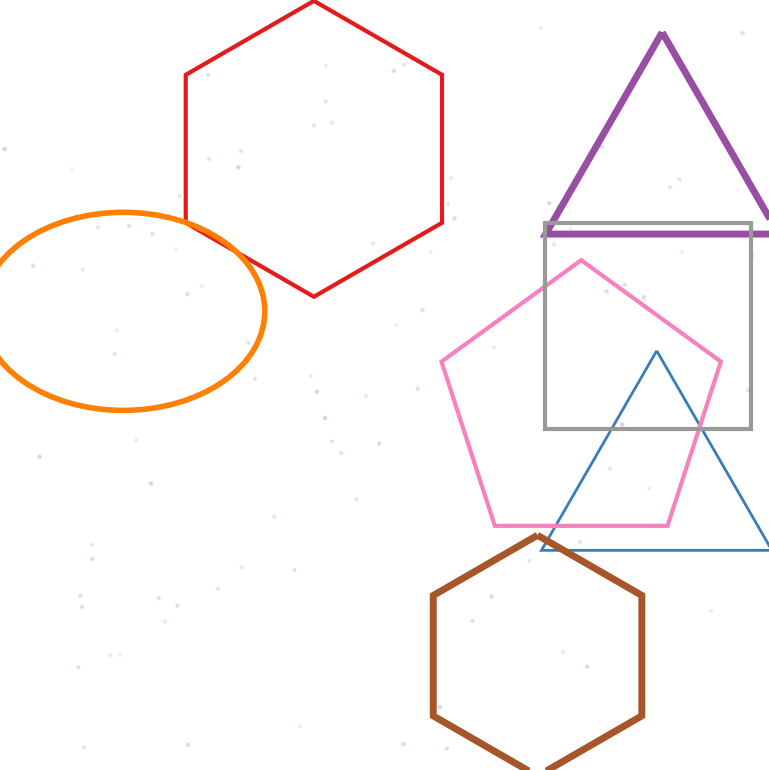[{"shape": "hexagon", "thickness": 1.5, "radius": 0.96, "center": [0.408, 0.807]}, {"shape": "triangle", "thickness": 1, "radius": 0.86, "center": [0.853, 0.372]}, {"shape": "triangle", "thickness": 2.5, "radius": 0.87, "center": [0.86, 0.783]}, {"shape": "oval", "thickness": 2, "radius": 0.92, "center": [0.16, 0.596]}, {"shape": "hexagon", "thickness": 2.5, "radius": 0.78, "center": [0.698, 0.148]}, {"shape": "pentagon", "thickness": 1.5, "radius": 0.95, "center": [0.755, 0.471]}, {"shape": "square", "thickness": 1.5, "radius": 0.67, "center": [0.842, 0.576]}]